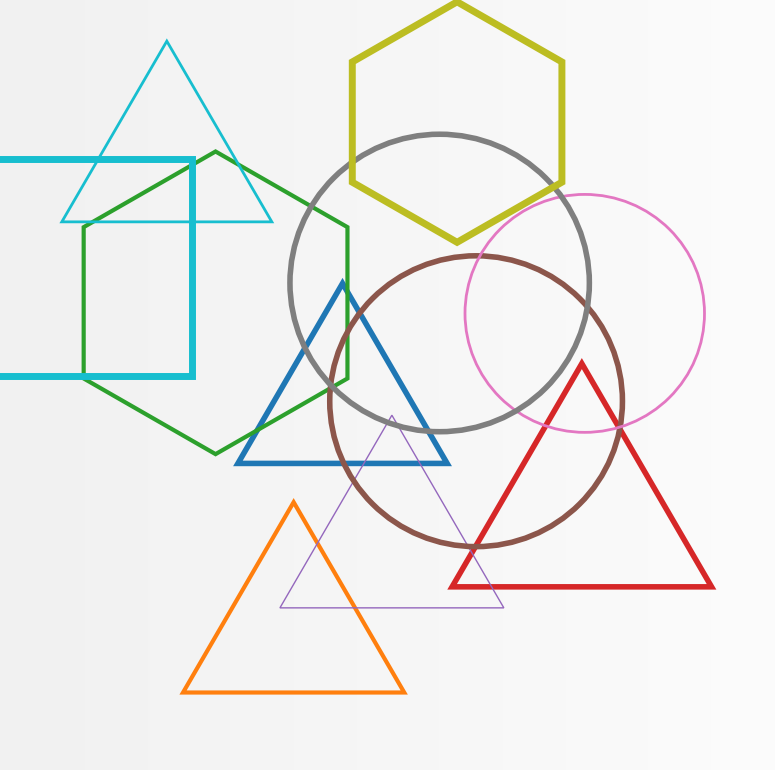[{"shape": "triangle", "thickness": 2, "radius": 0.78, "center": [0.442, 0.476]}, {"shape": "triangle", "thickness": 1.5, "radius": 0.82, "center": [0.379, 0.183]}, {"shape": "hexagon", "thickness": 1.5, "radius": 0.98, "center": [0.278, 0.607]}, {"shape": "triangle", "thickness": 2, "radius": 0.97, "center": [0.751, 0.335]}, {"shape": "triangle", "thickness": 0.5, "radius": 0.83, "center": [0.506, 0.294]}, {"shape": "circle", "thickness": 2, "radius": 0.94, "center": [0.614, 0.479]}, {"shape": "circle", "thickness": 1, "radius": 0.77, "center": [0.755, 0.593]}, {"shape": "circle", "thickness": 2, "radius": 0.97, "center": [0.567, 0.633]}, {"shape": "hexagon", "thickness": 2.5, "radius": 0.78, "center": [0.59, 0.841]}, {"shape": "square", "thickness": 2.5, "radius": 0.71, "center": [0.106, 0.653]}, {"shape": "triangle", "thickness": 1, "radius": 0.78, "center": [0.215, 0.79]}]